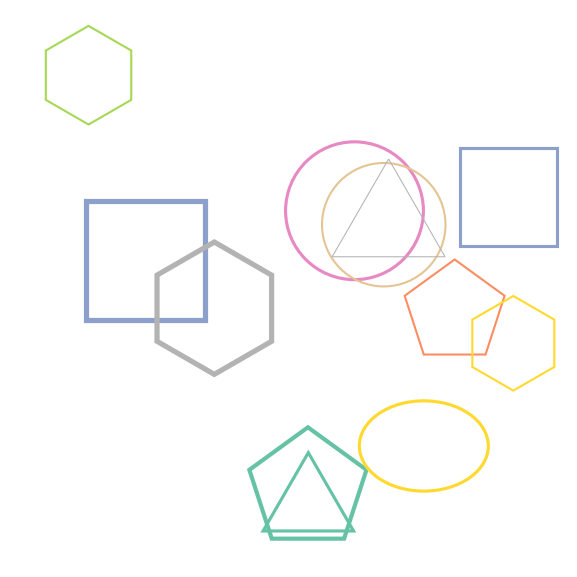[{"shape": "pentagon", "thickness": 2, "radius": 0.53, "center": [0.533, 0.153]}, {"shape": "triangle", "thickness": 1.5, "radius": 0.45, "center": [0.534, 0.125]}, {"shape": "pentagon", "thickness": 1, "radius": 0.45, "center": [0.787, 0.459]}, {"shape": "square", "thickness": 2.5, "radius": 0.52, "center": [0.252, 0.548]}, {"shape": "square", "thickness": 1.5, "radius": 0.42, "center": [0.88, 0.658]}, {"shape": "circle", "thickness": 1.5, "radius": 0.6, "center": [0.614, 0.634]}, {"shape": "hexagon", "thickness": 1, "radius": 0.43, "center": [0.153, 0.869]}, {"shape": "hexagon", "thickness": 1, "radius": 0.41, "center": [0.889, 0.405]}, {"shape": "oval", "thickness": 1.5, "radius": 0.56, "center": [0.734, 0.227]}, {"shape": "circle", "thickness": 1, "radius": 0.53, "center": [0.665, 0.61]}, {"shape": "hexagon", "thickness": 2.5, "radius": 0.57, "center": [0.371, 0.465]}, {"shape": "triangle", "thickness": 0.5, "radius": 0.56, "center": [0.673, 0.611]}]